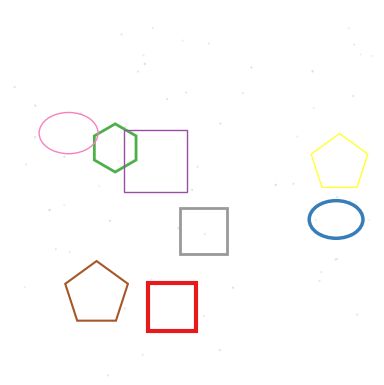[{"shape": "square", "thickness": 3, "radius": 0.31, "center": [0.446, 0.203]}, {"shape": "oval", "thickness": 2.5, "radius": 0.35, "center": [0.873, 0.43]}, {"shape": "hexagon", "thickness": 2, "radius": 0.31, "center": [0.299, 0.616]}, {"shape": "square", "thickness": 1, "radius": 0.41, "center": [0.403, 0.582]}, {"shape": "pentagon", "thickness": 1, "radius": 0.39, "center": [0.882, 0.576]}, {"shape": "pentagon", "thickness": 1.5, "radius": 0.43, "center": [0.251, 0.236]}, {"shape": "oval", "thickness": 1, "radius": 0.38, "center": [0.178, 0.654]}, {"shape": "square", "thickness": 2, "radius": 0.3, "center": [0.529, 0.401]}]